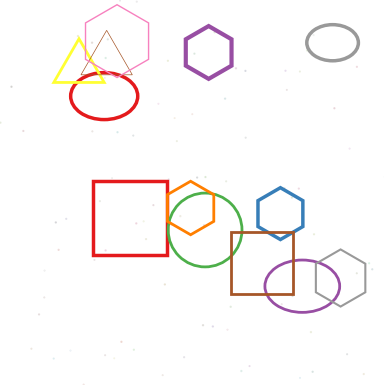[{"shape": "oval", "thickness": 2.5, "radius": 0.44, "center": [0.271, 0.75]}, {"shape": "square", "thickness": 2.5, "radius": 0.48, "center": [0.337, 0.434]}, {"shape": "hexagon", "thickness": 2.5, "radius": 0.34, "center": [0.728, 0.445]}, {"shape": "circle", "thickness": 2, "radius": 0.48, "center": [0.533, 0.403]}, {"shape": "hexagon", "thickness": 3, "radius": 0.34, "center": [0.542, 0.864]}, {"shape": "oval", "thickness": 2, "radius": 0.49, "center": [0.785, 0.257]}, {"shape": "hexagon", "thickness": 2, "radius": 0.35, "center": [0.495, 0.46]}, {"shape": "triangle", "thickness": 2, "radius": 0.38, "center": [0.205, 0.824]}, {"shape": "triangle", "thickness": 0.5, "radius": 0.38, "center": [0.277, 0.844]}, {"shape": "square", "thickness": 2, "radius": 0.4, "center": [0.681, 0.318]}, {"shape": "hexagon", "thickness": 1, "radius": 0.47, "center": [0.304, 0.893]}, {"shape": "hexagon", "thickness": 1.5, "radius": 0.37, "center": [0.885, 0.278]}, {"shape": "oval", "thickness": 2.5, "radius": 0.34, "center": [0.864, 0.889]}]